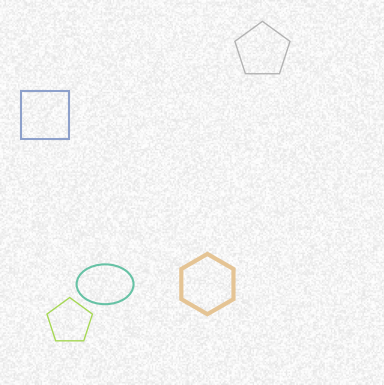[{"shape": "oval", "thickness": 1.5, "radius": 0.37, "center": [0.273, 0.262]}, {"shape": "square", "thickness": 1.5, "radius": 0.31, "center": [0.117, 0.701]}, {"shape": "pentagon", "thickness": 1, "radius": 0.31, "center": [0.181, 0.165]}, {"shape": "hexagon", "thickness": 3, "radius": 0.39, "center": [0.539, 0.262]}, {"shape": "pentagon", "thickness": 1, "radius": 0.38, "center": [0.682, 0.869]}]